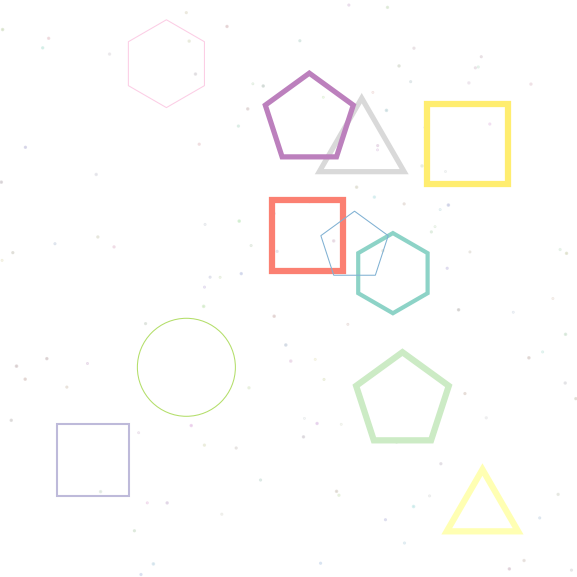[{"shape": "hexagon", "thickness": 2, "radius": 0.35, "center": [0.68, 0.526]}, {"shape": "triangle", "thickness": 3, "radius": 0.36, "center": [0.835, 0.115]}, {"shape": "square", "thickness": 1, "radius": 0.31, "center": [0.162, 0.203]}, {"shape": "square", "thickness": 3, "radius": 0.31, "center": [0.533, 0.592]}, {"shape": "pentagon", "thickness": 0.5, "radius": 0.31, "center": [0.614, 0.572]}, {"shape": "circle", "thickness": 0.5, "radius": 0.42, "center": [0.323, 0.363]}, {"shape": "hexagon", "thickness": 0.5, "radius": 0.38, "center": [0.288, 0.889]}, {"shape": "triangle", "thickness": 2.5, "radius": 0.42, "center": [0.626, 0.744]}, {"shape": "pentagon", "thickness": 2.5, "radius": 0.4, "center": [0.536, 0.792]}, {"shape": "pentagon", "thickness": 3, "radius": 0.42, "center": [0.697, 0.305]}, {"shape": "square", "thickness": 3, "radius": 0.35, "center": [0.809, 0.75]}]